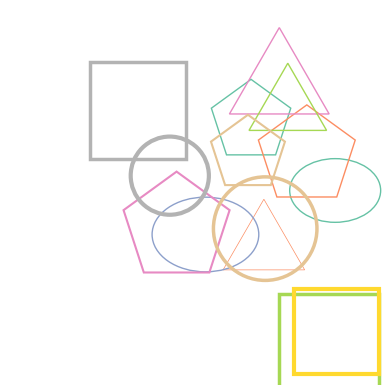[{"shape": "oval", "thickness": 1, "radius": 0.59, "center": [0.871, 0.505]}, {"shape": "pentagon", "thickness": 1, "radius": 0.54, "center": [0.652, 0.685]}, {"shape": "triangle", "thickness": 0.5, "radius": 0.61, "center": [0.685, 0.36]}, {"shape": "pentagon", "thickness": 1, "radius": 0.66, "center": [0.797, 0.595]}, {"shape": "oval", "thickness": 1, "radius": 0.69, "center": [0.534, 0.391]}, {"shape": "triangle", "thickness": 1, "radius": 0.75, "center": [0.725, 0.779]}, {"shape": "pentagon", "thickness": 1.5, "radius": 0.72, "center": [0.459, 0.409]}, {"shape": "square", "thickness": 2.5, "radius": 0.65, "center": [0.855, 0.105]}, {"shape": "triangle", "thickness": 1, "radius": 0.58, "center": [0.748, 0.719]}, {"shape": "square", "thickness": 3, "radius": 0.55, "center": [0.874, 0.139]}, {"shape": "pentagon", "thickness": 1.5, "radius": 0.5, "center": [0.644, 0.601]}, {"shape": "circle", "thickness": 2.5, "radius": 0.67, "center": [0.689, 0.406]}, {"shape": "square", "thickness": 2.5, "radius": 0.63, "center": [0.359, 0.713]}, {"shape": "circle", "thickness": 3, "radius": 0.51, "center": [0.441, 0.544]}]